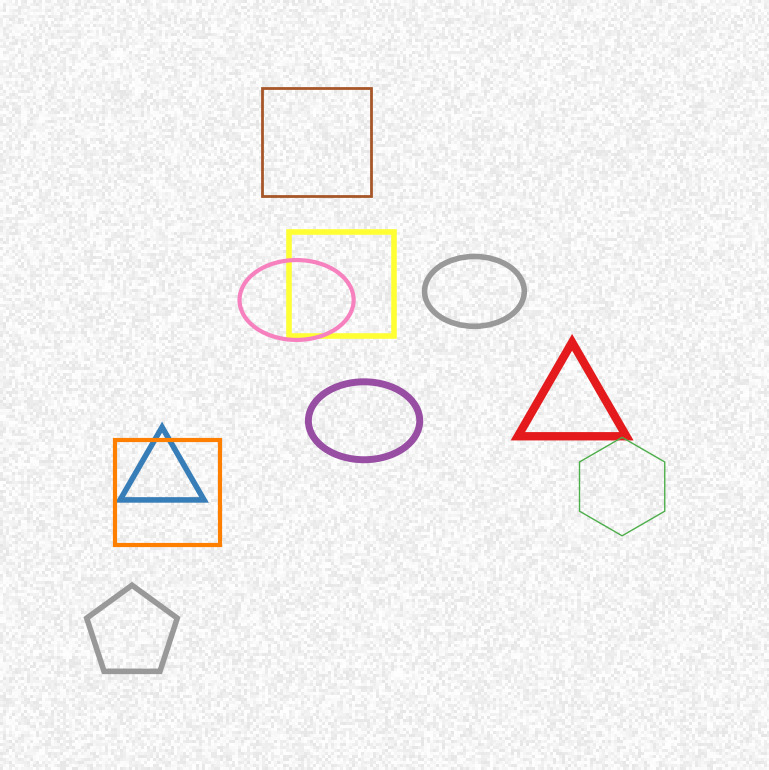[{"shape": "triangle", "thickness": 3, "radius": 0.41, "center": [0.743, 0.474]}, {"shape": "triangle", "thickness": 2, "radius": 0.31, "center": [0.21, 0.382]}, {"shape": "hexagon", "thickness": 0.5, "radius": 0.32, "center": [0.808, 0.368]}, {"shape": "oval", "thickness": 2.5, "radius": 0.36, "center": [0.473, 0.454]}, {"shape": "square", "thickness": 1.5, "radius": 0.34, "center": [0.217, 0.36]}, {"shape": "square", "thickness": 2, "radius": 0.34, "center": [0.444, 0.631]}, {"shape": "square", "thickness": 1, "radius": 0.35, "center": [0.411, 0.815]}, {"shape": "oval", "thickness": 1.5, "radius": 0.37, "center": [0.385, 0.61]}, {"shape": "pentagon", "thickness": 2, "radius": 0.31, "center": [0.171, 0.178]}, {"shape": "oval", "thickness": 2, "radius": 0.32, "center": [0.616, 0.622]}]